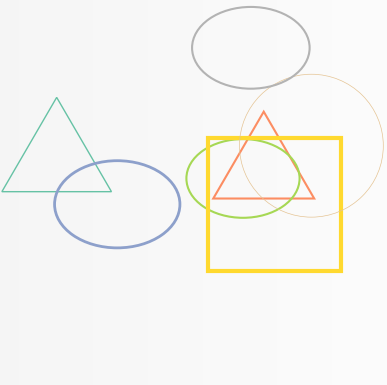[{"shape": "triangle", "thickness": 1, "radius": 0.82, "center": [0.146, 0.584]}, {"shape": "triangle", "thickness": 1.5, "radius": 0.75, "center": [0.681, 0.56]}, {"shape": "oval", "thickness": 2, "radius": 0.81, "center": [0.303, 0.469]}, {"shape": "oval", "thickness": 1.5, "radius": 0.73, "center": [0.627, 0.537]}, {"shape": "square", "thickness": 3, "radius": 0.86, "center": [0.708, 0.47]}, {"shape": "circle", "thickness": 0.5, "radius": 0.93, "center": [0.804, 0.622]}, {"shape": "oval", "thickness": 1.5, "radius": 0.76, "center": [0.647, 0.876]}]